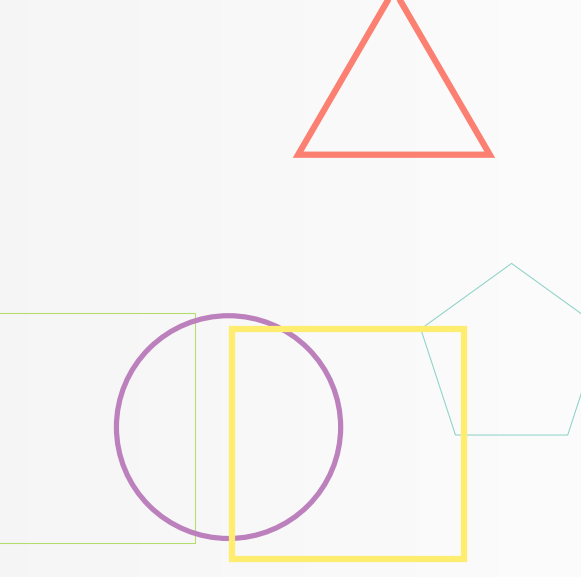[{"shape": "pentagon", "thickness": 0.5, "radius": 0.82, "center": [0.88, 0.379]}, {"shape": "triangle", "thickness": 3, "radius": 0.95, "center": [0.678, 0.826]}, {"shape": "square", "thickness": 0.5, "radius": 0.99, "center": [0.137, 0.258]}, {"shape": "circle", "thickness": 2.5, "radius": 0.96, "center": [0.393, 0.26]}, {"shape": "square", "thickness": 3, "radius": 0.99, "center": [0.599, 0.23]}]